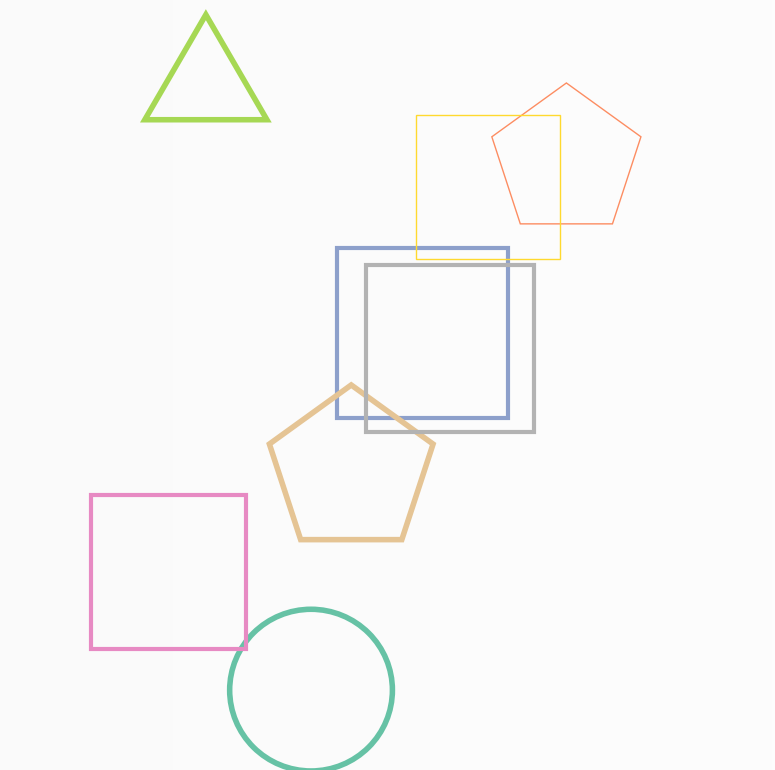[{"shape": "circle", "thickness": 2, "radius": 0.52, "center": [0.401, 0.104]}, {"shape": "pentagon", "thickness": 0.5, "radius": 0.51, "center": [0.731, 0.791]}, {"shape": "square", "thickness": 1.5, "radius": 0.55, "center": [0.545, 0.568]}, {"shape": "square", "thickness": 1.5, "radius": 0.5, "center": [0.218, 0.257]}, {"shape": "triangle", "thickness": 2, "radius": 0.45, "center": [0.266, 0.89]}, {"shape": "square", "thickness": 0.5, "radius": 0.47, "center": [0.63, 0.757]}, {"shape": "pentagon", "thickness": 2, "radius": 0.56, "center": [0.453, 0.389]}, {"shape": "square", "thickness": 1.5, "radius": 0.54, "center": [0.581, 0.547]}]